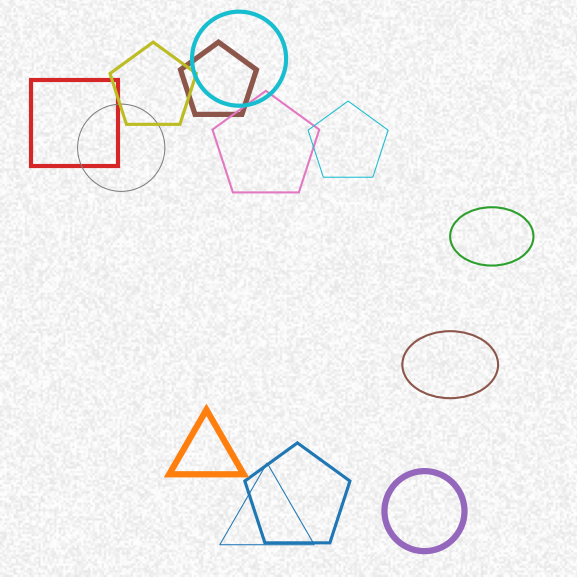[{"shape": "pentagon", "thickness": 1.5, "radius": 0.48, "center": [0.515, 0.137]}, {"shape": "triangle", "thickness": 0.5, "radius": 0.47, "center": [0.462, 0.103]}, {"shape": "triangle", "thickness": 3, "radius": 0.37, "center": [0.357, 0.215]}, {"shape": "oval", "thickness": 1, "radius": 0.36, "center": [0.852, 0.59]}, {"shape": "square", "thickness": 2, "radius": 0.37, "center": [0.129, 0.786]}, {"shape": "circle", "thickness": 3, "radius": 0.35, "center": [0.735, 0.114]}, {"shape": "oval", "thickness": 1, "radius": 0.41, "center": [0.78, 0.368]}, {"shape": "pentagon", "thickness": 2.5, "radius": 0.35, "center": [0.378, 0.857]}, {"shape": "pentagon", "thickness": 1, "radius": 0.49, "center": [0.46, 0.745]}, {"shape": "circle", "thickness": 0.5, "radius": 0.38, "center": [0.21, 0.743]}, {"shape": "pentagon", "thickness": 1.5, "radius": 0.39, "center": [0.265, 0.847]}, {"shape": "pentagon", "thickness": 0.5, "radius": 0.36, "center": [0.603, 0.751]}, {"shape": "circle", "thickness": 2, "radius": 0.41, "center": [0.414, 0.898]}]